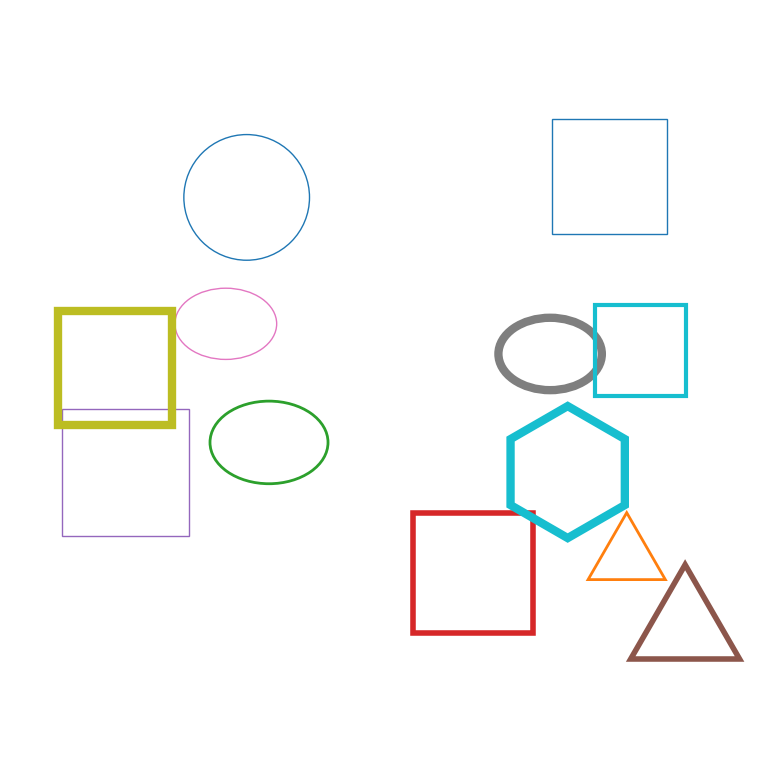[{"shape": "square", "thickness": 0.5, "radius": 0.37, "center": [0.791, 0.771]}, {"shape": "circle", "thickness": 0.5, "radius": 0.41, "center": [0.32, 0.744]}, {"shape": "triangle", "thickness": 1, "radius": 0.29, "center": [0.814, 0.276]}, {"shape": "oval", "thickness": 1, "radius": 0.38, "center": [0.349, 0.425]}, {"shape": "square", "thickness": 2, "radius": 0.39, "center": [0.615, 0.256]}, {"shape": "square", "thickness": 0.5, "radius": 0.41, "center": [0.163, 0.387]}, {"shape": "triangle", "thickness": 2, "radius": 0.41, "center": [0.89, 0.185]}, {"shape": "oval", "thickness": 0.5, "radius": 0.33, "center": [0.293, 0.579]}, {"shape": "oval", "thickness": 3, "radius": 0.34, "center": [0.714, 0.54]}, {"shape": "square", "thickness": 3, "radius": 0.37, "center": [0.149, 0.522]}, {"shape": "square", "thickness": 1.5, "radius": 0.3, "center": [0.831, 0.545]}, {"shape": "hexagon", "thickness": 3, "radius": 0.43, "center": [0.737, 0.387]}]